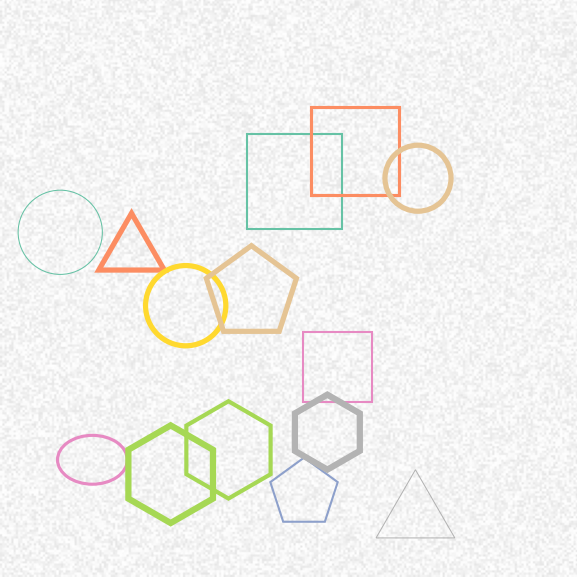[{"shape": "square", "thickness": 1, "radius": 0.41, "center": [0.51, 0.684]}, {"shape": "circle", "thickness": 0.5, "radius": 0.36, "center": [0.104, 0.597]}, {"shape": "square", "thickness": 1.5, "radius": 0.38, "center": [0.614, 0.737]}, {"shape": "triangle", "thickness": 2.5, "radius": 0.33, "center": [0.228, 0.564]}, {"shape": "pentagon", "thickness": 1, "radius": 0.31, "center": [0.526, 0.145]}, {"shape": "oval", "thickness": 1.5, "radius": 0.3, "center": [0.16, 0.203]}, {"shape": "square", "thickness": 1, "radius": 0.3, "center": [0.585, 0.364]}, {"shape": "hexagon", "thickness": 2, "radius": 0.42, "center": [0.396, 0.22]}, {"shape": "hexagon", "thickness": 3, "radius": 0.42, "center": [0.296, 0.178]}, {"shape": "circle", "thickness": 2.5, "radius": 0.35, "center": [0.322, 0.47]}, {"shape": "pentagon", "thickness": 2.5, "radius": 0.41, "center": [0.435, 0.492]}, {"shape": "circle", "thickness": 2.5, "radius": 0.29, "center": [0.724, 0.691]}, {"shape": "hexagon", "thickness": 3, "radius": 0.32, "center": [0.567, 0.251]}, {"shape": "triangle", "thickness": 0.5, "radius": 0.39, "center": [0.719, 0.107]}]